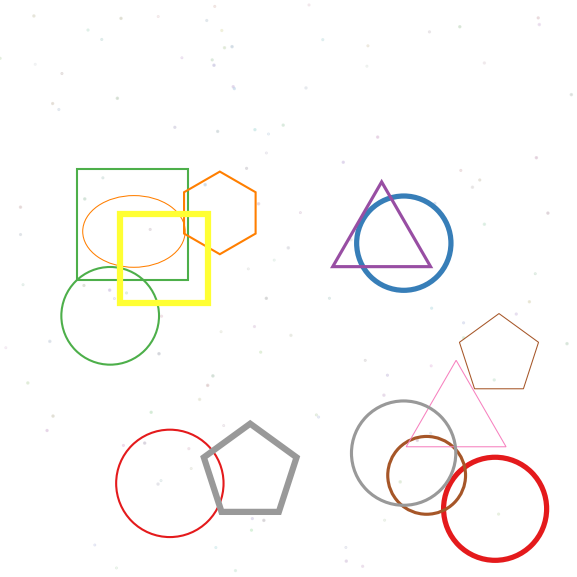[{"shape": "circle", "thickness": 1, "radius": 0.46, "center": [0.294, 0.162]}, {"shape": "circle", "thickness": 2.5, "radius": 0.45, "center": [0.857, 0.118]}, {"shape": "circle", "thickness": 2.5, "radius": 0.41, "center": [0.699, 0.578]}, {"shape": "square", "thickness": 1, "radius": 0.48, "center": [0.229, 0.611]}, {"shape": "circle", "thickness": 1, "radius": 0.42, "center": [0.191, 0.452]}, {"shape": "triangle", "thickness": 1.5, "radius": 0.49, "center": [0.661, 0.586]}, {"shape": "oval", "thickness": 0.5, "radius": 0.44, "center": [0.232, 0.598]}, {"shape": "hexagon", "thickness": 1, "radius": 0.36, "center": [0.381, 0.63]}, {"shape": "square", "thickness": 3, "radius": 0.38, "center": [0.284, 0.552]}, {"shape": "pentagon", "thickness": 0.5, "radius": 0.36, "center": [0.864, 0.384]}, {"shape": "circle", "thickness": 1.5, "radius": 0.34, "center": [0.739, 0.176]}, {"shape": "triangle", "thickness": 0.5, "radius": 0.5, "center": [0.79, 0.275]}, {"shape": "pentagon", "thickness": 3, "radius": 0.42, "center": [0.433, 0.181]}, {"shape": "circle", "thickness": 1.5, "radius": 0.45, "center": [0.699, 0.215]}]